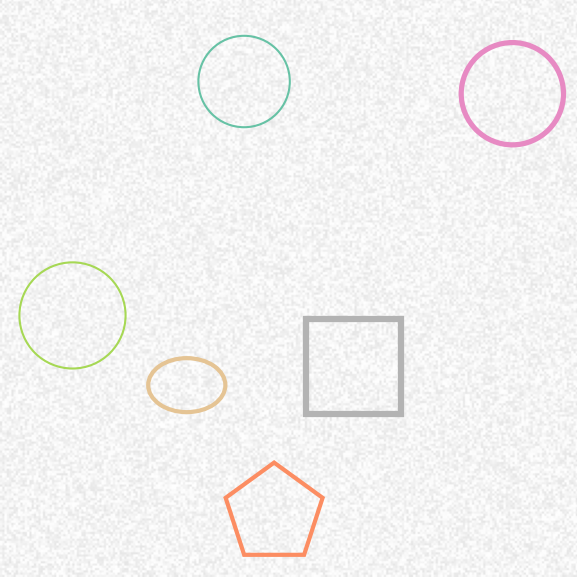[{"shape": "circle", "thickness": 1, "radius": 0.4, "center": [0.423, 0.858]}, {"shape": "pentagon", "thickness": 2, "radius": 0.44, "center": [0.475, 0.11]}, {"shape": "circle", "thickness": 2.5, "radius": 0.44, "center": [0.887, 0.837]}, {"shape": "circle", "thickness": 1, "radius": 0.46, "center": [0.126, 0.453]}, {"shape": "oval", "thickness": 2, "radius": 0.33, "center": [0.323, 0.332]}, {"shape": "square", "thickness": 3, "radius": 0.41, "center": [0.612, 0.365]}]